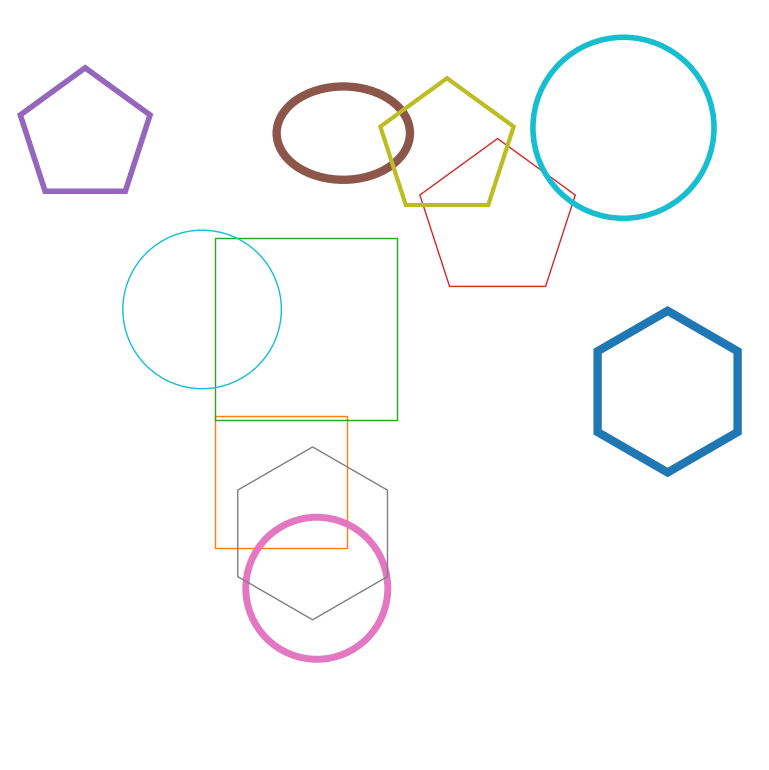[{"shape": "hexagon", "thickness": 3, "radius": 0.52, "center": [0.867, 0.491]}, {"shape": "square", "thickness": 0.5, "radius": 0.43, "center": [0.365, 0.374]}, {"shape": "square", "thickness": 0.5, "radius": 0.59, "center": [0.398, 0.573]}, {"shape": "pentagon", "thickness": 0.5, "radius": 0.53, "center": [0.646, 0.714]}, {"shape": "pentagon", "thickness": 2, "radius": 0.44, "center": [0.111, 0.823]}, {"shape": "oval", "thickness": 3, "radius": 0.43, "center": [0.446, 0.827]}, {"shape": "circle", "thickness": 2.5, "radius": 0.46, "center": [0.411, 0.236]}, {"shape": "hexagon", "thickness": 0.5, "radius": 0.56, "center": [0.406, 0.307]}, {"shape": "pentagon", "thickness": 1.5, "radius": 0.46, "center": [0.581, 0.807]}, {"shape": "circle", "thickness": 2, "radius": 0.59, "center": [0.81, 0.834]}, {"shape": "circle", "thickness": 0.5, "radius": 0.51, "center": [0.262, 0.598]}]